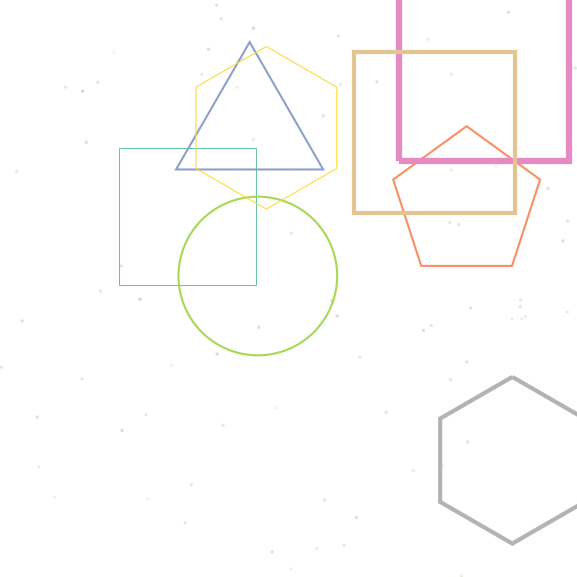[{"shape": "square", "thickness": 0.5, "radius": 0.59, "center": [0.325, 0.624]}, {"shape": "pentagon", "thickness": 1, "radius": 0.67, "center": [0.808, 0.647]}, {"shape": "triangle", "thickness": 1, "radius": 0.74, "center": [0.432, 0.779]}, {"shape": "square", "thickness": 3, "radius": 0.74, "center": [0.838, 0.868]}, {"shape": "circle", "thickness": 1, "radius": 0.69, "center": [0.446, 0.521]}, {"shape": "hexagon", "thickness": 0.5, "radius": 0.7, "center": [0.461, 0.778]}, {"shape": "square", "thickness": 2, "radius": 0.7, "center": [0.753, 0.77]}, {"shape": "hexagon", "thickness": 2, "radius": 0.72, "center": [0.887, 0.202]}]